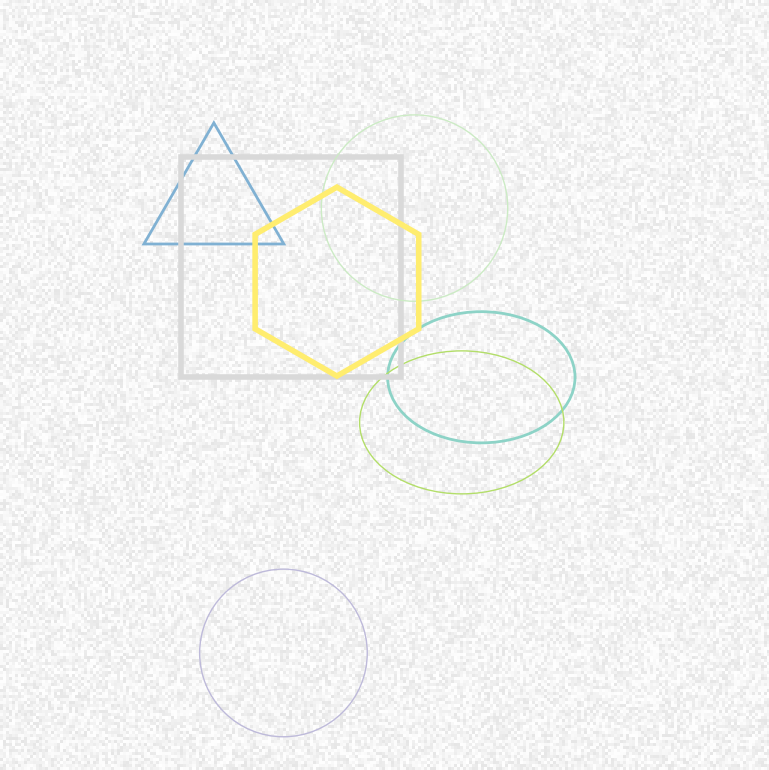[{"shape": "oval", "thickness": 1, "radius": 0.61, "center": [0.625, 0.51]}, {"shape": "circle", "thickness": 0.5, "radius": 0.54, "center": [0.368, 0.152]}, {"shape": "triangle", "thickness": 1, "radius": 0.52, "center": [0.278, 0.736]}, {"shape": "oval", "thickness": 0.5, "radius": 0.66, "center": [0.6, 0.451]}, {"shape": "square", "thickness": 2, "radius": 0.71, "center": [0.378, 0.653]}, {"shape": "circle", "thickness": 0.5, "radius": 0.61, "center": [0.538, 0.73]}, {"shape": "hexagon", "thickness": 2, "radius": 0.61, "center": [0.438, 0.634]}]